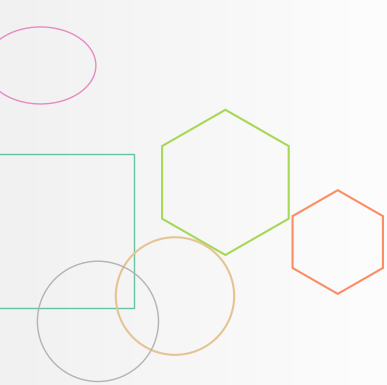[{"shape": "square", "thickness": 1, "radius": 0.99, "center": [0.148, 0.4]}, {"shape": "hexagon", "thickness": 1.5, "radius": 0.67, "center": [0.872, 0.371]}, {"shape": "oval", "thickness": 1, "radius": 0.71, "center": [0.105, 0.83]}, {"shape": "hexagon", "thickness": 1.5, "radius": 0.94, "center": [0.582, 0.526]}, {"shape": "circle", "thickness": 1.5, "radius": 0.76, "center": [0.452, 0.231]}, {"shape": "circle", "thickness": 1, "radius": 0.78, "center": [0.253, 0.165]}]